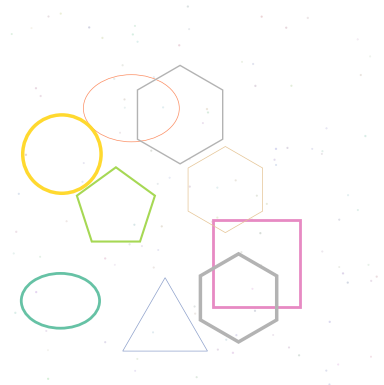[{"shape": "oval", "thickness": 2, "radius": 0.51, "center": [0.157, 0.219]}, {"shape": "oval", "thickness": 0.5, "radius": 0.62, "center": [0.341, 0.719]}, {"shape": "triangle", "thickness": 0.5, "radius": 0.64, "center": [0.429, 0.152]}, {"shape": "square", "thickness": 2, "radius": 0.56, "center": [0.666, 0.316]}, {"shape": "pentagon", "thickness": 1.5, "radius": 0.53, "center": [0.301, 0.459]}, {"shape": "circle", "thickness": 2.5, "radius": 0.51, "center": [0.161, 0.6]}, {"shape": "hexagon", "thickness": 0.5, "radius": 0.56, "center": [0.585, 0.508]}, {"shape": "hexagon", "thickness": 2.5, "radius": 0.57, "center": [0.62, 0.226]}, {"shape": "hexagon", "thickness": 1, "radius": 0.64, "center": [0.468, 0.702]}]